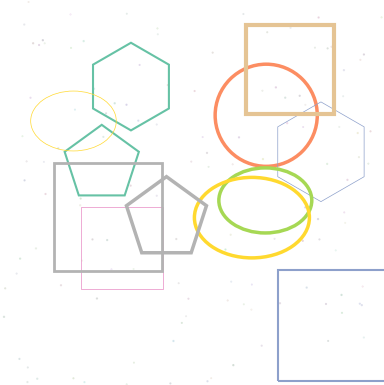[{"shape": "hexagon", "thickness": 1.5, "radius": 0.57, "center": [0.34, 0.775]}, {"shape": "pentagon", "thickness": 1.5, "radius": 0.51, "center": [0.264, 0.574]}, {"shape": "circle", "thickness": 2.5, "radius": 0.66, "center": [0.691, 0.701]}, {"shape": "hexagon", "thickness": 0.5, "radius": 0.65, "center": [0.834, 0.606]}, {"shape": "square", "thickness": 1.5, "radius": 0.72, "center": [0.865, 0.155]}, {"shape": "square", "thickness": 0.5, "radius": 0.53, "center": [0.316, 0.356]}, {"shape": "oval", "thickness": 2.5, "radius": 0.6, "center": [0.689, 0.479]}, {"shape": "oval", "thickness": 2.5, "radius": 0.75, "center": [0.654, 0.435]}, {"shape": "oval", "thickness": 0.5, "radius": 0.56, "center": [0.191, 0.686]}, {"shape": "square", "thickness": 3, "radius": 0.58, "center": [0.753, 0.819]}, {"shape": "pentagon", "thickness": 2.5, "radius": 0.55, "center": [0.432, 0.432]}, {"shape": "square", "thickness": 2, "radius": 0.7, "center": [0.281, 0.436]}]